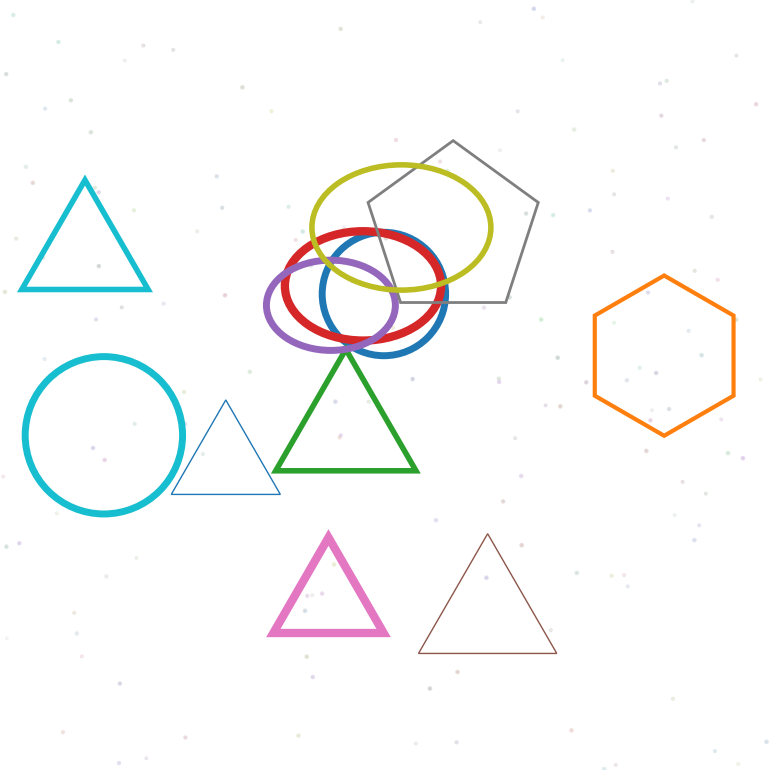[{"shape": "circle", "thickness": 2.5, "radius": 0.4, "center": [0.499, 0.618]}, {"shape": "triangle", "thickness": 0.5, "radius": 0.41, "center": [0.293, 0.399]}, {"shape": "hexagon", "thickness": 1.5, "radius": 0.52, "center": [0.863, 0.538]}, {"shape": "triangle", "thickness": 2, "radius": 0.53, "center": [0.449, 0.441]}, {"shape": "oval", "thickness": 3, "radius": 0.51, "center": [0.471, 0.629]}, {"shape": "oval", "thickness": 2.5, "radius": 0.42, "center": [0.43, 0.604]}, {"shape": "triangle", "thickness": 0.5, "radius": 0.52, "center": [0.633, 0.203]}, {"shape": "triangle", "thickness": 3, "radius": 0.41, "center": [0.427, 0.219]}, {"shape": "pentagon", "thickness": 1, "radius": 0.58, "center": [0.589, 0.701]}, {"shape": "oval", "thickness": 2, "radius": 0.58, "center": [0.521, 0.705]}, {"shape": "circle", "thickness": 2.5, "radius": 0.51, "center": [0.135, 0.435]}, {"shape": "triangle", "thickness": 2, "radius": 0.47, "center": [0.11, 0.671]}]